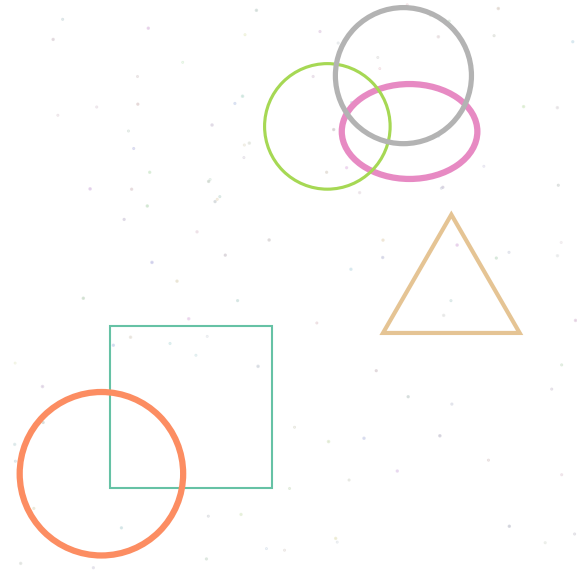[{"shape": "square", "thickness": 1, "radius": 0.7, "center": [0.33, 0.294]}, {"shape": "circle", "thickness": 3, "radius": 0.71, "center": [0.176, 0.179]}, {"shape": "oval", "thickness": 3, "radius": 0.59, "center": [0.709, 0.771]}, {"shape": "circle", "thickness": 1.5, "radius": 0.54, "center": [0.567, 0.78]}, {"shape": "triangle", "thickness": 2, "radius": 0.68, "center": [0.782, 0.491]}, {"shape": "circle", "thickness": 2.5, "radius": 0.59, "center": [0.699, 0.868]}]